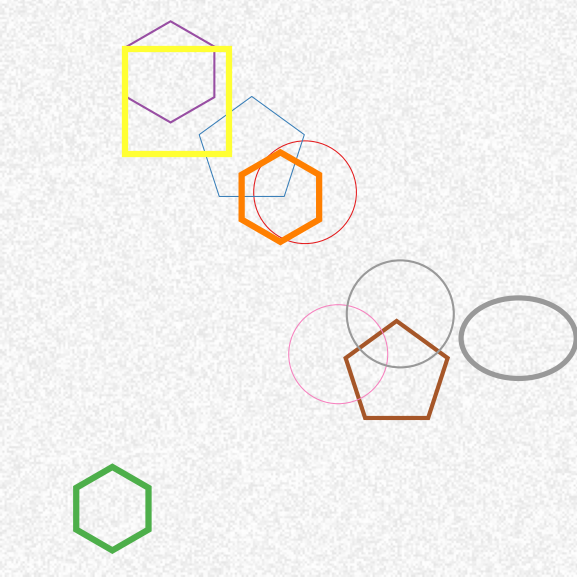[{"shape": "circle", "thickness": 0.5, "radius": 0.44, "center": [0.528, 0.666]}, {"shape": "pentagon", "thickness": 0.5, "radius": 0.48, "center": [0.436, 0.736]}, {"shape": "hexagon", "thickness": 3, "radius": 0.36, "center": [0.195, 0.118]}, {"shape": "hexagon", "thickness": 1, "radius": 0.44, "center": [0.295, 0.875]}, {"shape": "hexagon", "thickness": 3, "radius": 0.39, "center": [0.486, 0.658]}, {"shape": "square", "thickness": 3, "radius": 0.45, "center": [0.306, 0.823]}, {"shape": "pentagon", "thickness": 2, "radius": 0.46, "center": [0.687, 0.35]}, {"shape": "circle", "thickness": 0.5, "radius": 0.43, "center": [0.586, 0.386]}, {"shape": "oval", "thickness": 2.5, "radius": 0.5, "center": [0.898, 0.414]}, {"shape": "circle", "thickness": 1, "radius": 0.46, "center": [0.693, 0.456]}]